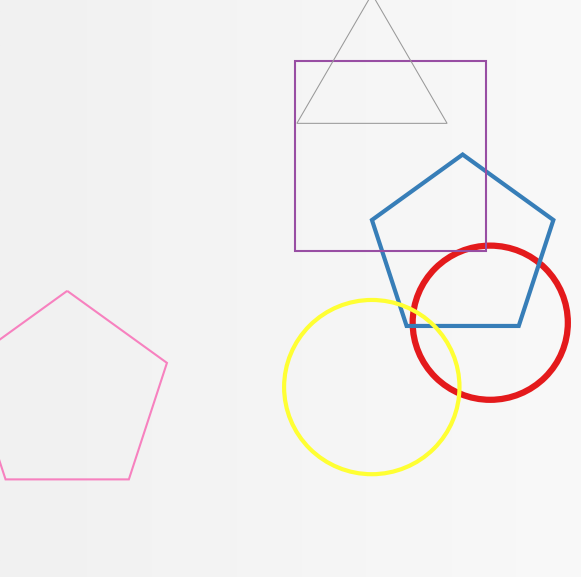[{"shape": "circle", "thickness": 3, "radius": 0.67, "center": [0.843, 0.44]}, {"shape": "pentagon", "thickness": 2, "radius": 0.82, "center": [0.796, 0.567]}, {"shape": "square", "thickness": 1, "radius": 0.82, "center": [0.672, 0.729]}, {"shape": "circle", "thickness": 2, "radius": 0.75, "center": [0.64, 0.329]}, {"shape": "pentagon", "thickness": 1, "radius": 0.9, "center": [0.116, 0.315]}, {"shape": "triangle", "thickness": 0.5, "radius": 0.75, "center": [0.64, 0.86]}]